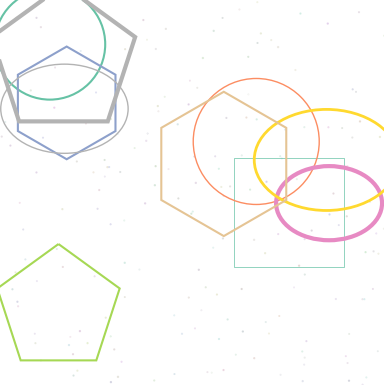[{"shape": "square", "thickness": 0.5, "radius": 0.71, "center": [0.751, 0.447]}, {"shape": "circle", "thickness": 1.5, "radius": 0.72, "center": [0.13, 0.885]}, {"shape": "circle", "thickness": 1, "radius": 0.82, "center": [0.666, 0.633]}, {"shape": "hexagon", "thickness": 1.5, "radius": 0.73, "center": [0.173, 0.733]}, {"shape": "oval", "thickness": 3, "radius": 0.69, "center": [0.855, 0.472]}, {"shape": "pentagon", "thickness": 1.5, "radius": 0.84, "center": [0.152, 0.199]}, {"shape": "oval", "thickness": 2, "radius": 0.94, "center": [0.848, 0.585]}, {"shape": "hexagon", "thickness": 1.5, "radius": 0.94, "center": [0.581, 0.574]}, {"shape": "pentagon", "thickness": 3, "radius": 0.98, "center": [0.165, 0.843]}, {"shape": "oval", "thickness": 1, "radius": 0.83, "center": [0.167, 0.718]}]